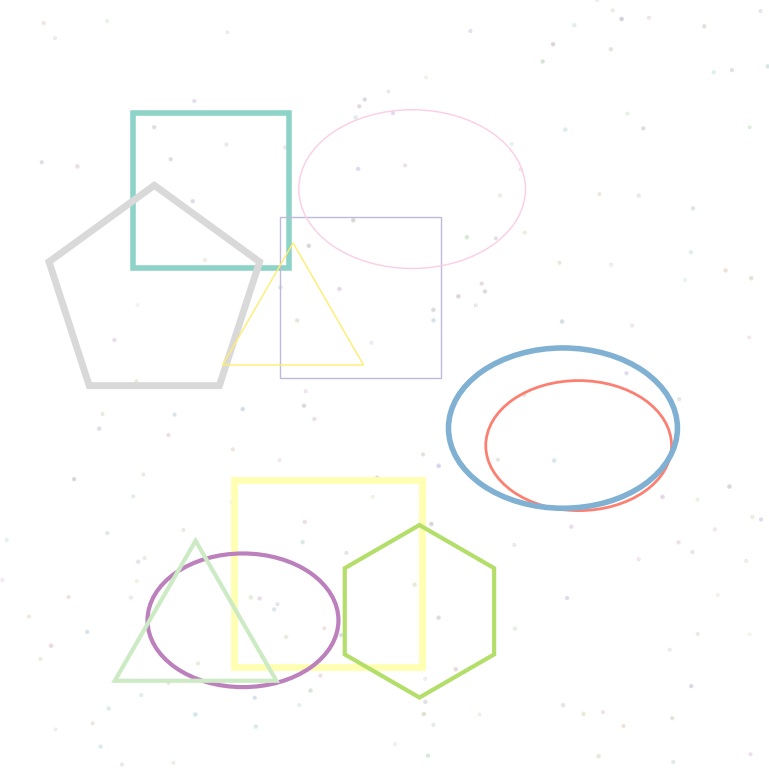[{"shape": "square", "thickness": 2, "radius": 0.51, "center": [0.274, 0.753]}, {"shape": "square", "thickness": 2.5, "radius": 0.61, "center": [0.426, 0.255]}, {"shape": "square", "thickness": 0.5, "radius": 0.52, "center": [0.468, 0.613]}, {"shape": "oval", "thickness": 1, "radius": 0.6, "center": [0.751, 0.421]}, {"shape": "oval", "thickness": 2, "radius": 0.74, "center": [0.731, 0.444]}, {"shape": "hexagon", "thickness": 1.5, "radius": 0.56, "center": [0.545, 0.206]}, {"shape": "oval", "thickness": 0.5, "radius": 0.74, "center": [0.535, 0.754]}, {"shape": "pentagon", "thickness": 2.5, "radius": 0.72, "center": [0.2, 0.616]}, {"shape": "oval", "thickness": 1.5, "radius": 0.62, "center": [0.316, 0.194]}, {"shape": "triangle", "thickness": 1.5, "radius": 0.61, "center": [0.254, 0.176]}, {"shape": "triangle", "thickness": 0.5, "radius": 0.53, "center": [0.381, 0.579]}]